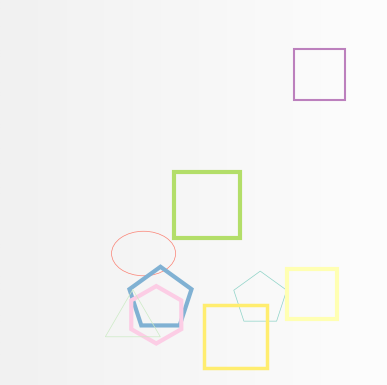[{"shape": "pentagon", "thickness": 0.5, "radius": 0.36, "center": [0.672, 0.224]}, {"shape": "square", "thickness": 3, "radius": 0.32, "center": [0.806, 0.237]}, {"shape": "oval", "thickness": 0.5, "radius": 0.41, "center": [0.371, 0.342]}, {"shape": "pentagon", "thickness": 3, "radius": 0.42, "center": [0.414, 0.223]}, {"shape": "square", "thickness": 3, "radius": 0.43, "center": [0.534, 0.467]}, {"shape": "hexagon", "thickness": 3, "radius": 0.37, "center": [0.403, 0.182]}, {"shape": "square", "thickness": 1.5, "radius": 0.33, "center": [0.824, 0.807]}, {"shape": "triangle", "thickness": 0.5, "radius": 0.41, "center": [0.343, 0.166]}, {"shape": "square", "thickness": 2.5, "radius": 0.41, "center": [0.609, 0.126]}]